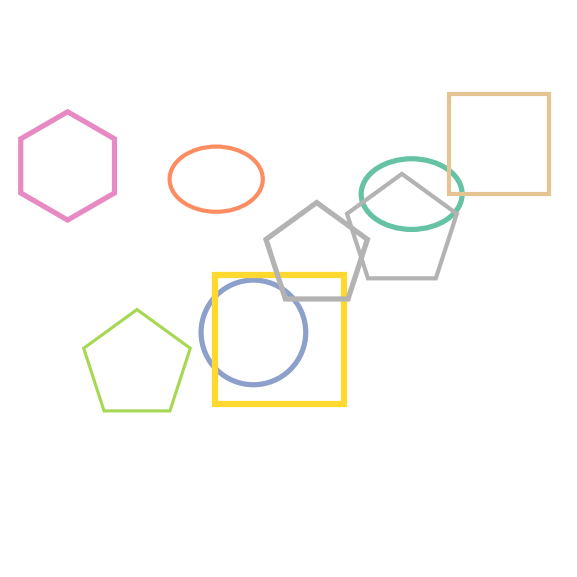[{"shape": "oval", "thickness": 2.5, "radius": 0.44, "center": [0.713, 0.663]}, {"shape": "oval", "thickness": 2, "radius": 0.4, "center": [0.374, 0.689]}, {"shape": "circle", "thickness": 2.5, "radius": 0.45, "center": [0.439, 0.424]}, {"shape": "hexagon", "thickness": 2.5, "radius": 0.47, "center": [0.117, 0.712]}, {"shape": "pentagon", "thickness": 1.5, "radius": 0.49, "center": [0.237, 0.366]}, {"shape": "square", "thickness": 3, "radius": 0.56, "center": [0.484, 0.411]}, {"shape": "square", "thickness": 2, "radius": 0.43, "center": [0.864, 0.75]}, {"shape": "pentagon", "thickness": 2.5, "radius": 0.46, "center": [0.548, 0.556]}, {"shape": "pentagon", "thickness": 2, "radius": 0.5, "center": [0.696, 0.598]}]